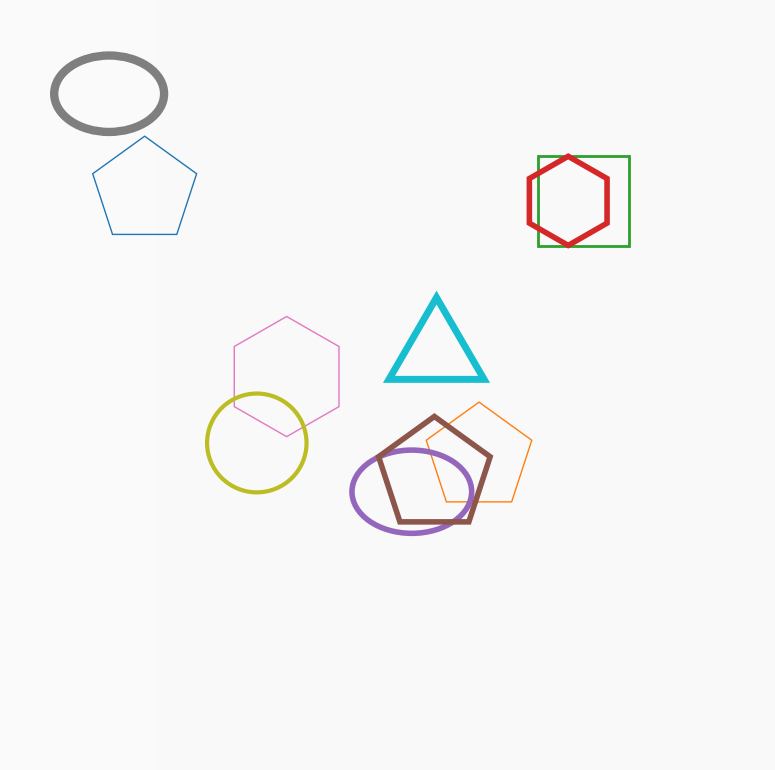[{"shape": "pentagon", "thickness": 0.5, "radius": 0.35, "center": [0.187, 0.753]}, {"shape": "pentagon", "thickness": 0.5, "radius": 0.36, "center": [0.618, 0.406]}, {"shape": "square", "thickness": 1, "radius": 0.29, "center": [0.753, 0.739]}, {"shape": "hexagon", "thickness": 2, "radius": 0.29, "center": [0.733, 0.739]}, {"shape": "oval", "thickness": 2, "radius": 0.39, "center": [0.531, 0.361]}, {"shape": "pentagon", "thickness": 2, "radius": 0.38, "center": [0.56, 0.383]}, {"shape": "hexagon", "thickness": 0.5, "radius": 0.39, "center": [0.37, 0.511]}, {"shape": "oval", "thickness": 3, "radius": 0.35, "center": [0.141, 0.878]}, {"shape": "circle", "thickness": 1.5, "radius": 0.32, "center": [0.331, 0.425]}, {"shape": "triangle", "thickness": 2.5, "radius": 0.35, "center": [0.563, 0.543]}]